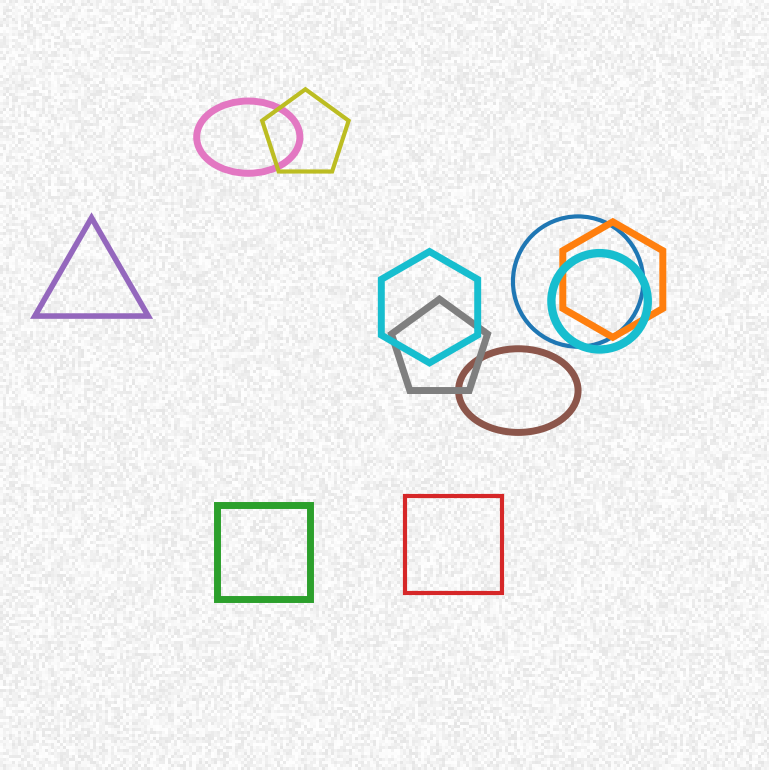[{"shape": "circle", "thickness": 1.5, "radius": 0.42, "center": [0.751, 0.634]}, {"shape": "hexagon", "thickness": 2.5, "radius": 0.37, "center": [0.796, 0.637]}, {"shape": "square", "thickness": 2.5, "radius": 0.3, "center": [0.342, 0.283]}, {"shape": "square", "thickness": 1.5, "radius": 0.31, "center": [0.589, 0.292]}, {"shape": "triangle", "thickness": 2, "radius": 0.43, "center": [0.119, 0.632]}, {"shape": "oval", "thickness": 2.5, "radius": 0.39, "center": [0.673, 0.493]}, {"shape": "oval", "thickness": 2.5, "radius": 0.34, "center": [0.322, 0.822]}, {"shape": "pentagon", "thickness": 2.5, "radius": 0.33, "center": [0.571, 0.546]}, {"shape": "pentagon", "thickness": 1.5, "radius": 0.3, "center": [0.397, 0.825]}, {"shape": "circle", "thickness": 3, "radius": 0.31, "center": [0.779, 0.609]}, {"shape": "hexagon", "thickness": 2.5, "radius": 0.36, "center": [0.558, 0.601]}]